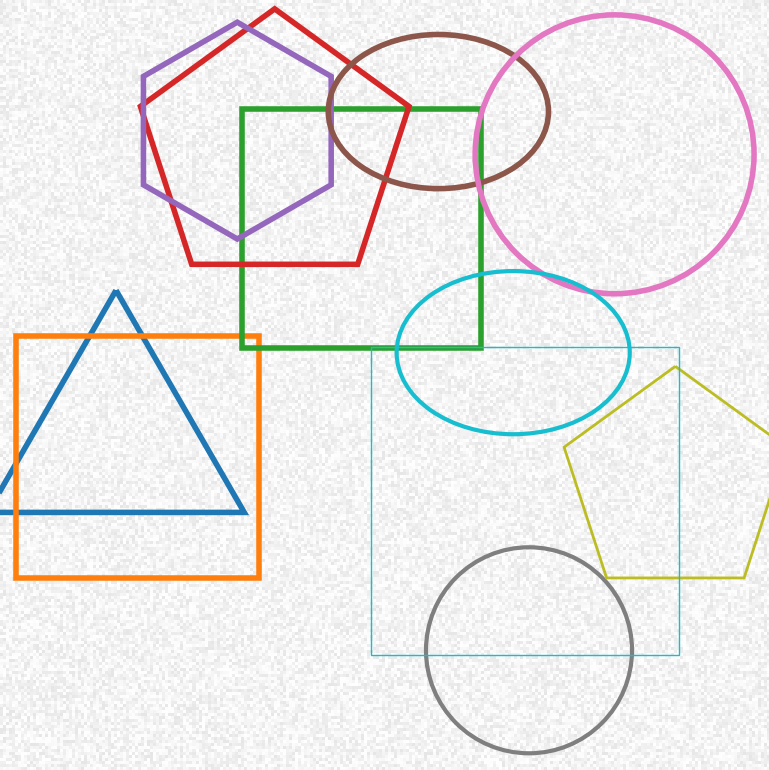[{"shape": "triangle", "thickness": 2, "radius": 0.96, "center": [0.151, 0.431]}, {"shape": "square", "thickness": 2, "radius": 0.79, "center": [0.179, 0.407]}, {"shape": "square", "thickness": 2, "radius": 0.78, "center": [0.469, 0.704]}, {"shape": "pentagon", "thickness": 2, "radius": 0.92, "center": [0.357, 0.805]}, {"shape": "hexagon", "thickness": 2, "radius": 0.7, "center": [0.308, 0.83]}, {"shape": "oval", "thickness": 2, "radius": 0.71, "center": [0.569, 0.855]}, {"shape": "circle", "thickness": 2, "radius": 0.91, "center": [0.798, 0.8]}, {"shape": "circle", "thickness": 1.5, "radius": 0.67, "center": [0.687, 0.155]}, {"shape": "pentagon", "thickness": 1, "radius": 0.76, "center": [0.877, 0.372]}, {"shape": "oval", "thickness": 1.5, "radius": 0.76, "center": [0.666, 0.542]}, {"shape": "square", "thickness": 0.5, "radius": 1.0, "center": [0.682, 0.349]}]